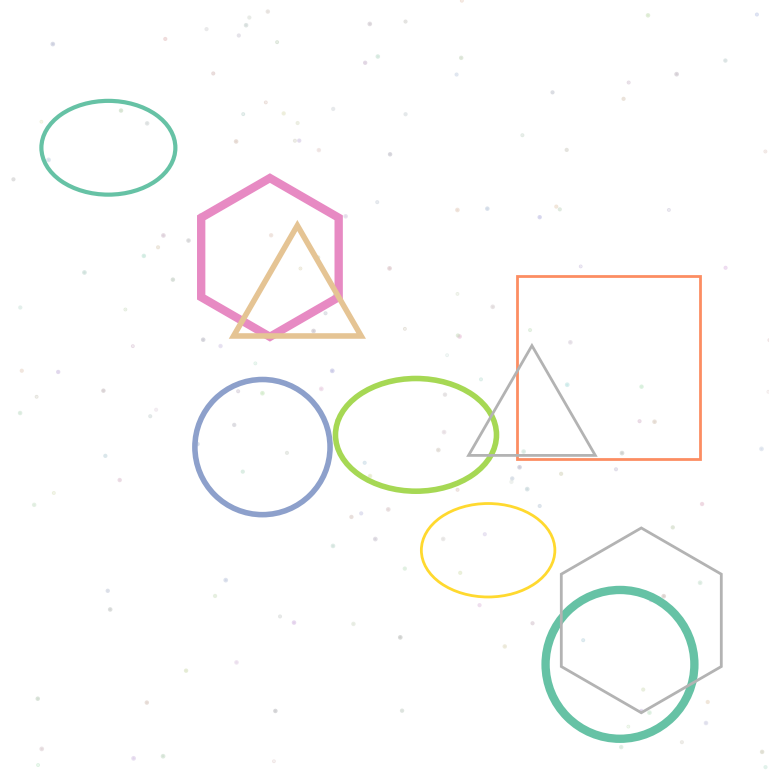[{"shape": "circle", "thickness": 3, "radius": 0.48, "center": [0.805, 0.137]}, {"shape": "oval", "thickness": 1.5, "radius": 0.43, "center": [0.141, 0.808]}, {"shape": "square", "thickness": 1, "radius": 0.59, "center": [0.79, 0.523]}, {"shape": "circle", "thickness": 2, "radius": 0.44, "center": [0.341, 0.419]}, {"shape": "hexagon", "thickness": 3, "radius": 0.52, "center": [0.351, 0.666]}, {"shape": "oval", "thickness": 2, "radius": 0.52, "center": [0.54, 0.435]}, {"shape": "oval", "thickness": 1, "radius": 0.43, "center": [0.634, 0.285]}, {"shape": "triangle", "thickness": 2, "radius": 0.48, "center": [0.386, 0.611]}, {"shape": "triangle", "thickness": 1, "radius": 0.48, "center": [0.691, 0.456]}, {"shape": "hexagon", "thickness": 1, "radius": 0.6, "center": [0.833, 0.194]}]